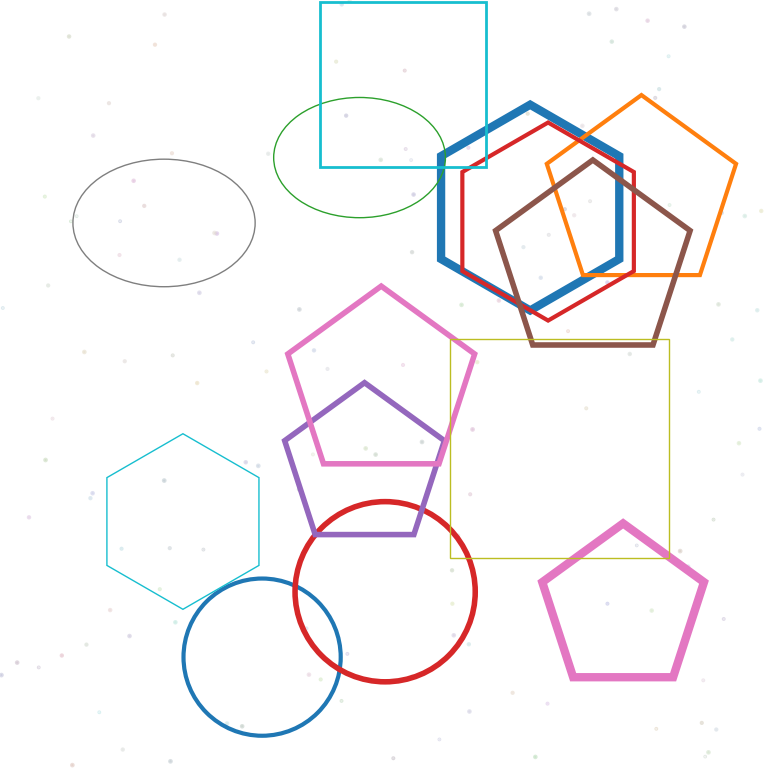[{"shape": "circle", "thickness": 1.5, "radius": 0.51, "center": [0.34, 0.147]}, {"shape": "hexagon", "thickness": 3, "radius": 0.67, "center": [0.689, 0.73]}, {"shape": "pentagon", "thickness": 1.5, "radius": 0.65, "center": [0.833, 0.747]}, {"shape": "oval", "thickness": 0.5, "radius": 0.56, "center": [0.467, 0.795]}, {"shape": "circle", "thickness": 2, "radius": 0.59, "center": [0.5, 0.232]}, {"shape": "hexagon", "thickness": 1.5, "radius": 0.64, "center": [0.712, 0.712]}, {"shape": "pentagon", "thickness": 2, "radius": 0.55, "center": [0.473, 0.394]}, {"shape": "pentagon", "thickness": 2, "radius": 0.66, "center": [0.77, 0.659]}, {"shape": "pentagon", "thickness": 2, "radius": 0.64, "center": [0.495, 0.501]}, {"shape": "pentagon", "thickness": 3, "radius": 0.55, "center": [0.809, 0.21]}, {"shape": "oval", "thickness": 0.5, "radius": 0.59, "center": [0.213, 0.71]}, {"shape": "square", "thickness": 0.5, "radius": 0.71, "center": [0.727, 0.418]}, {"shape": "hexagon", "thickness": 0.5, "radius": 0.57, "center": [0.238, 0.323]}, {"shape": "square", "thickness": 1, "radius": 0.54, "center": [0.523, 0.89]}]